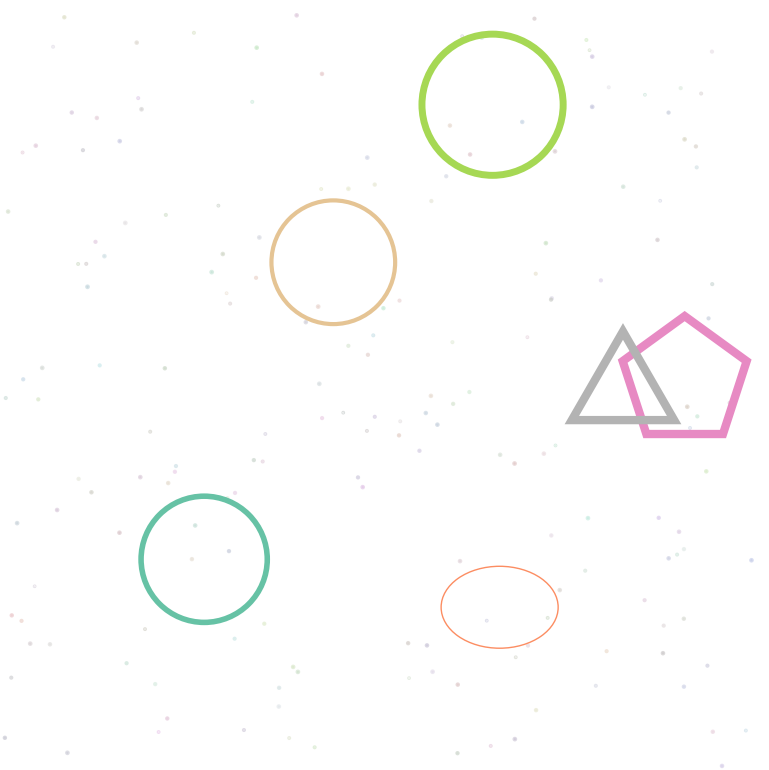[{"shape": "circle", "thickness": 2, "radius": 0.41, "center": [0.265, 0.274]}, {"shape": "oval", "thickness": 0.5, "radius": 0.38, "center": [0.649, 0.211]}, {"shape": "pentagon", "thickness": 3, "radius": 0.42, "center": [0.889, 0.505]}, {"shape": "circle", "thickness": 2.5, "radius": 0.46, "center": [0.64, 0.864]}, {"shape": "circle", "thickness": 1.5, "radius": 0.4, "center": [0.433, 0.659]}, {"shape": "triangle", "thickness": 3, "radius": 0.38, "center": [0.809, 0.493]}]